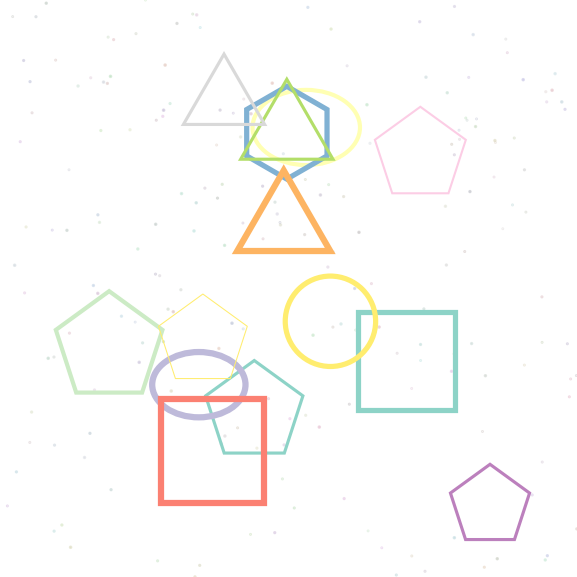[{"shape": "pentagon", "thickness": 1.5, "radius": 0.44, "center": [0.44, 0.286]}, {"shape": "square", "thickness": 2.5, "radius": 0.42, "center": [0.704, 0.374]}, {"shape": "oval", "thickness": 2, "radius": 0.47, "center": [0.53, 0.778]}, {"shape": "oval", "thickness": 3, "radius": 0.4, "center": [0.344, 0.333]}, {"shape": "square", "thickness": 3, "radius": 0.45, "center": [0.368, 0.218]}, {"shape": "hexagon", "thickness": 2.5, "radius": 0.4, "center": [0.497, 0.769]}, {"shape": "triangle", "thickness": 3, "radius": 0.47, "center": [0.491, 0.611]}, {"shape": "triangle", "thickness": 1.5, "radius": 0.46, "center": [0.497, 0.77]}, {"shape": "pentagon", "thickness": 1, "radius": 0.41, "center": [0.728, 0.731]}, {"shape": "triangle", "thickness": 1.5, "radius": 0.41, "center": [0.388, 0.824]}, {"shape": "pentagon", "thickness": 1.5, "radius": 0.36, "center": [0.848, 0.123]}, {"shape": "pentagon", "thickness": 2, "radius": 0.49, "center": [0.189, 0.398]}, {"shape": "pentagon", "thickness": 0.5, "radius": 0.4, "center": [0.351, 0.409]}, {"shape": "circle", "thickness": 2.5, "radius": 0.39, "center": [0.572, 0.443]}]